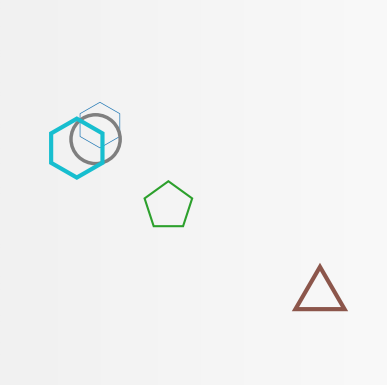[{"shape": "hexagon", "thickness": 0.5, "radius": 0.3, "center": [0.258, 0.675]}, {"shape": "pentagon", "thickness": 1.5, "radius": 0.32, "center": [0.435, 0.465]}, {"shape": "triangle", "thickness": 3, "radius": 0.37, "center": [0.826, 0.234]}, {"shape": "circle", "thickness": 2.5, "radius": 0.32, "center": [0.247, 0.638]}, {"shape": "hexagon", "thickness": 3, "radius": 0.38, "center": [0.198, 0.615]}]